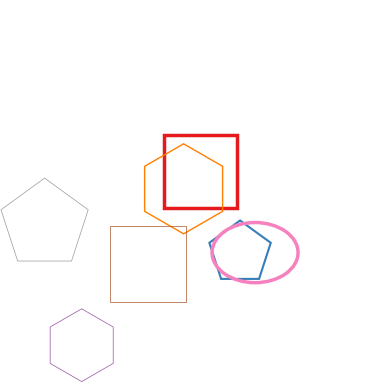[{"shape": "square", "thickness": 2.5, "radius": 0.47, "center": [0.521, 0.554]}, {"shape": "pentagon", "thickness": 1.5, "radius": 0.42, "center": [0.624, 0.343]}, {"shape": "hexagon", "thickness": 0.5, "radius": 0.47, "center": [0.212, 0.103]}, {"shape": "hexagon", "thickness": 1, "radius": 0.58, "center": [0.477, 0.51]}, {"shape": "square", "thickness": 0.5, "radius": 0.49, "center": [0.385, 0.314]}, {"shape": "oval", "thickness": 2.5, "radius": 0.56, "center": [0.662, 0.344]}, {"shape": "pentagon", "thickness": 0.5, "radius": 0.6, "center": [0.116, 0.418]}]